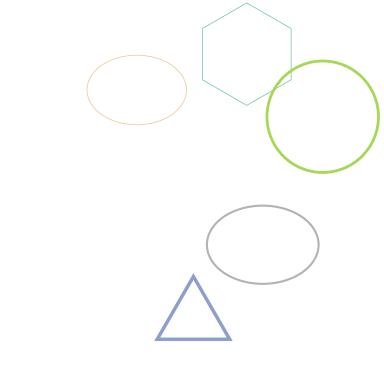[{"shape": "hexagon", "thickness": 0.5, "radius": 0.67, "center": [0.641, 0.859]}, {"shape": "triangle", "thickness": 2.5, "radius": 0.54, "center": [0.502, 0.173]}, {"shape": "circle", "thickness": 2, "radius": 0.72, "center": [0.838, 0.697]}, {"shape": "oval", "thickness": 0.5, "radius": 0.65, "center": [0.355, 0.766]}, {"shape": "oval", "thickness": 1.5, "radius": 0.73, "center": [0.682, 0.364]}]